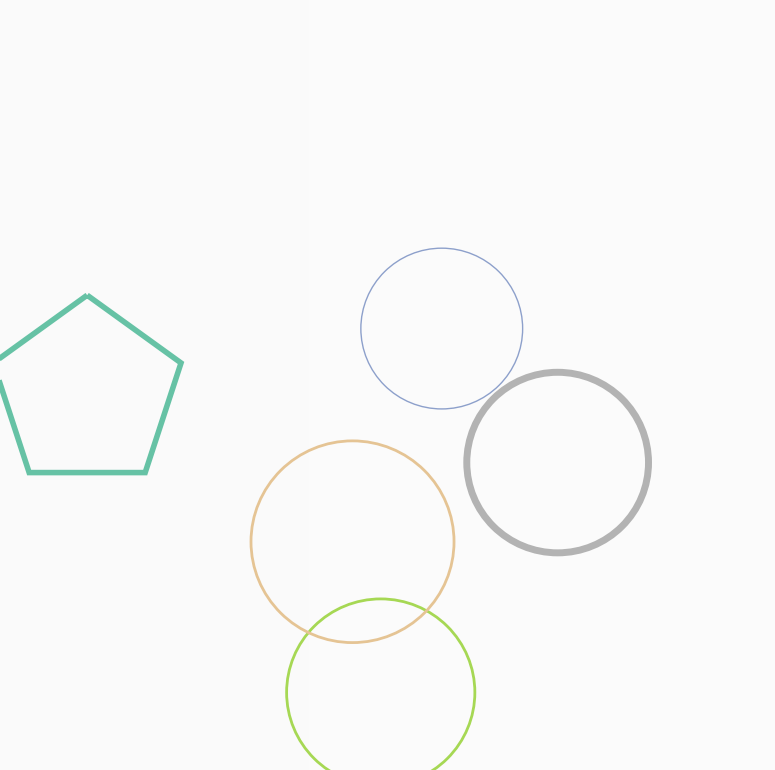[{"shape": "pentagon", "thickness": 2, "radius": 0.64, "center": [0.112, 0.489]}, {"shape": "circle", "thickness": 0.5, "radius": 0.52, "center": [0.57, 0.573]}, {"shape": "circle", "thickness": 1, "radius": 0.61, "center": [0.491, 0.101]}, {"shape": "circle", "thickness": 1, "radius": 0.65, "center": [0.455, 0.296]}, {"shape": "circle", "thickness": 2.5, "radius": 0.59, "center": [0.72, 0.399]}]